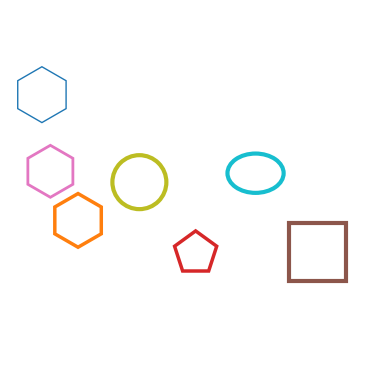[{"shape": "hexagon", "thickness": 1, "radius": 0.36, "center": [0.109, 0.754]}, {"shape": "hexagon", "thickness": 2.5, "radius": 0.35, "center": [0.203, 0.428]}, {"shape": "pentagon", "thickness": 2.5, "radius": 0.29, "center": [0.508, 0.343]}, {"shape": "square", "thickness": 3, "radius": 0.38, "center": [0.824, 0.345]}, {"shape": "hexagon", "thickness": 2, "radius": 0.34, "center": [0.131, 0.555]}, {"shape": "circle", "thickness": 3, "radius": 0.35, "center": [0.362, 0.527]}, {"shape": "oval", "thickness": 3, "radius": 0.36, "center": [0.664, 0.55]}]